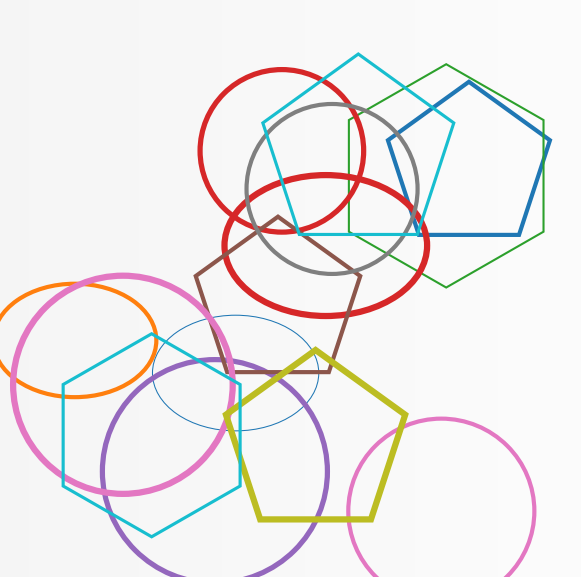[{"shape": "pentagon", "thickness": 2, "radius": 0.73, "center": [0.807, 0.711]}, {"shape": "oval", "thickness": 0.5, "radius": 0.72, "center": [0.405, 0.353]}, {"shape": "oval", "thickness": 2, "radius": 0.7, "center": [0.129, 0.41]}, {"shape": "hexagon", "thickness": 1, "radius": 0.97, "center": [0.768, 0.695]}, {"shape": "circle", "thickness": 2.5, "radius": 0.7, "center": [0.485, 0.738]}, {"shape": "oval", "thickness": 3, "radius": 0.87, "center": [0.561, 0.574]}, {"shape": "circle", "thickness": 2.5, "radius": 0.97, "center": [0.37, 0.183]}, {"shape": "pentagon", "thickness": 2, "radius": 0.74, "center": [0.478, 0.475]}, {"shape": "circle", "thickness": 3, "radius": 0.94, "center": [0.211, 0.333]}, {"shape": "circle", "thickness": 2, "radius": 0.8, "center": [0.759, 0.114]}, {"shape": "circle", "thickness": 2, "radius": 0.74, "center": [0.571, 0.672]}, {"shape": "pentagon", "thickness": 3, "radius": 0.81, "center": [0.543, 0.231]}, {"shape": "pentagon", "thickness": 1.5, "radius": 0.86, "center": [0.616, 0.733]}, {"shape": "hexagon", "thickness": 1.5, "radius": 0.88, "center": [0.261, 0.245]}]